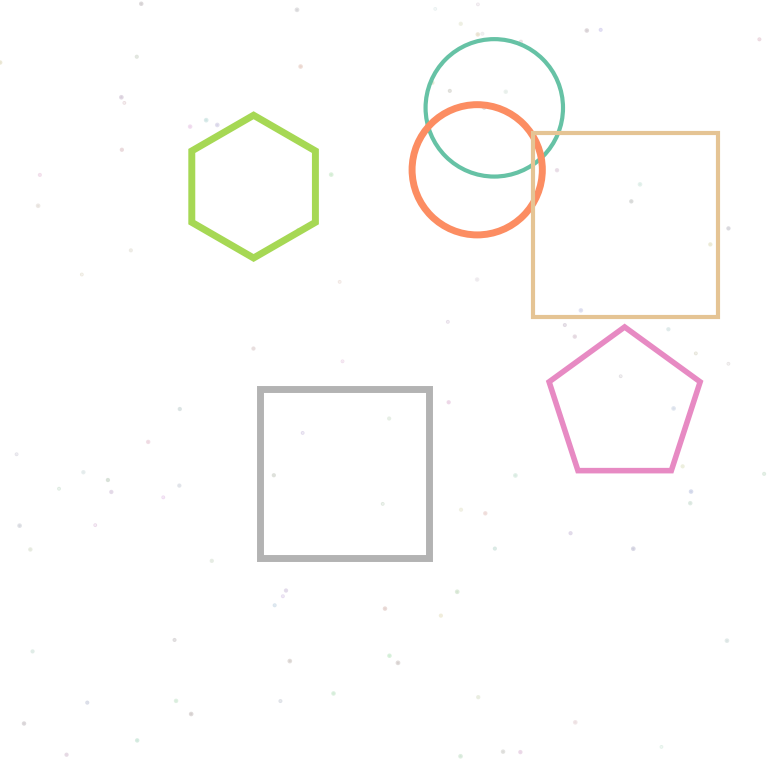[{"shape": "circle", "thickness": 1.5, "radius": 0.45, "center": [0.642, 0.86]}, {"shape": "circle", "thickness": 2.5, "radius": 0.42, "center": [0.62, 0.779]}, {"shape": "pentagon", "thickness": 2, "radius": 0.52, "center": [0.811, 0.472]}, {"shape": "hexagon", "thickness": 2.5, "radius": 0.46, "center": [0.329, 0.758]}, {"shape": "square", "thickness": 1.5, "radius": 0.6, "center": [0.812, 0.708]}, {"shape": "square", "thickness": 2.5, "radius": 0.55, "center": [0.448, 0.385]}]